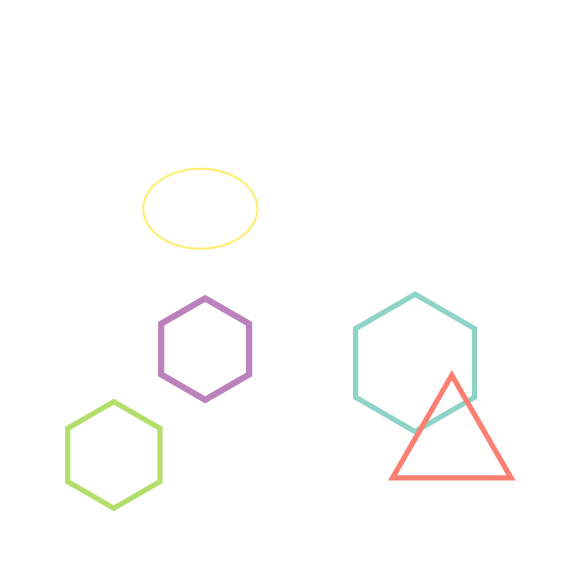[{"shape": "hexagon", "thickness": 2.5, "radius": 0.59, "center": [0.719, 0.371]}, {"shape": "triangle", "thickness": 2.5, "radius": 0.59, "center": [0.782, 0.231]}, {"shape": "hexagon", "thickness": 2.5, "radius": 0.46, "center": [0.197, 0.211]}, {"shape": "hexagon", "thickness": 3, "radius": 0.44, "center": [0.355, 0.395]}, {"shape": "oval", "thickness": 1, "radius": 0.49, "center": [0.347, 0.638]}]